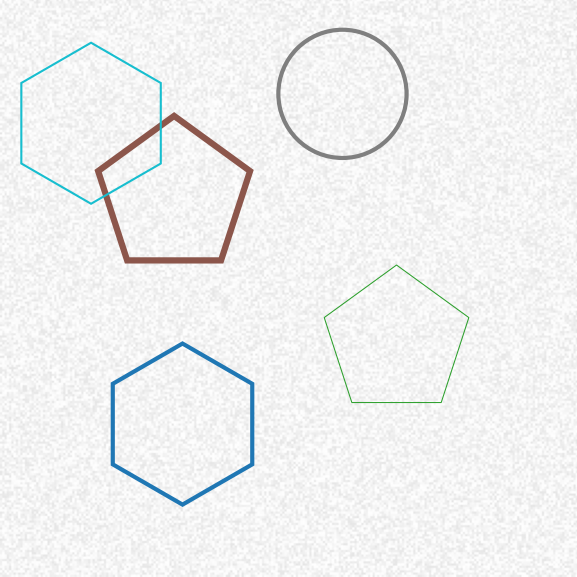[{"shape": "hexagon", "thickness": 2, "radius": 0.7, "center": [0.316, 0.265]}, {"shape": "pentagon", "thickness": 0.5, "radius": 0.66, "center": [0.687, 0.409]}, {"shape": "pentagon", "thickness": 3, "radius": 0.69, "center": [0.301, 0.66]}, {"shape": "circle", "thickness": 2, "radius": 0.56, "center": [0.593, 0.837]}, {"shape": "hexagon", "thickness": 1, "radius": 0.7, "center": [0.158, 0.786]}]